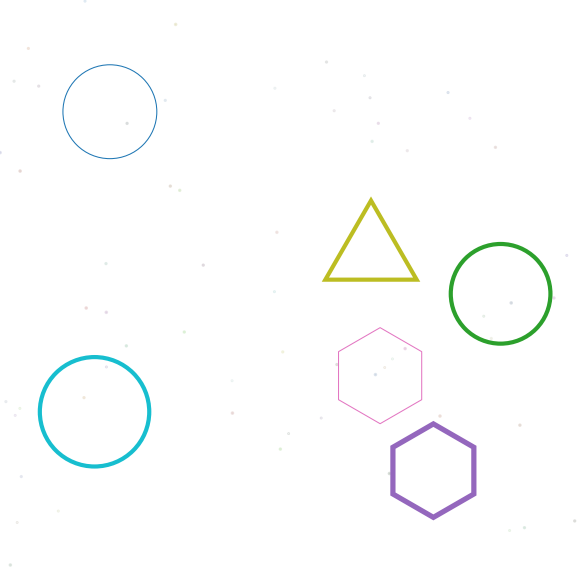[{"shape": "circle", "thickness": 0.5, "radius": 0.41, "center": [0.19, 0.806]}, {"shape": "circle", "thickness": 2, "radius": 0.43, "center": [0.867, 0.49]}, {"shape": "hexagon", "thickness": 2.5, "radius": 0.4, "center": [0.75, 0.184]}, {"shape": "hexagon", "thickness": 0.5, "radius": 0.42, "center": [0.658, 0.349]}, {"shape": "triangle", "thickness": 2, "radius": 0.46, "center": [0.642, 0.561]}, {"shape": "circle", "thickness": 2, "radius": 0.47, "center": [0.164, 0.286]}]